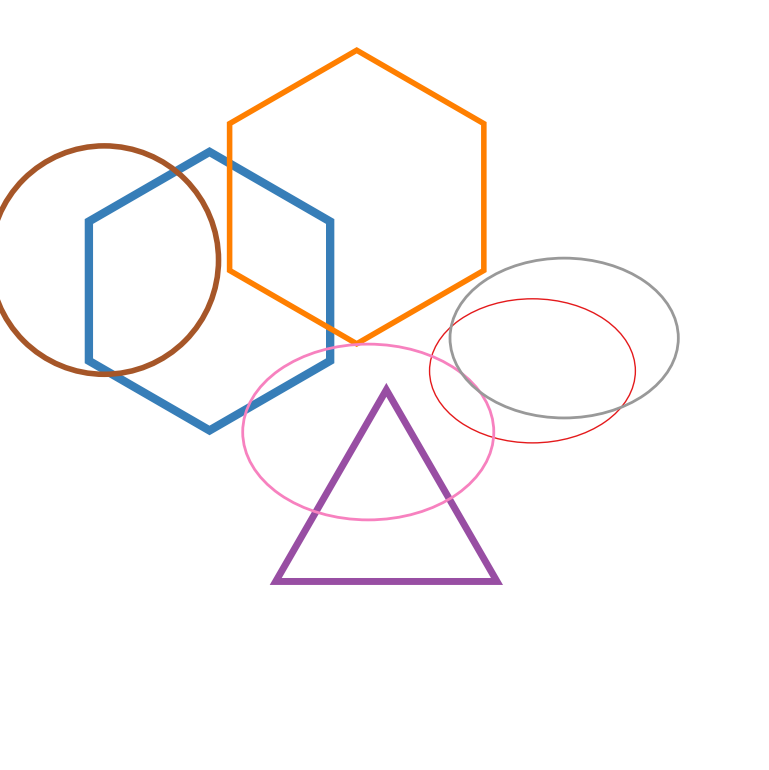[{"shape": "oval", "thickness": 0.5, "radius": 0.67, "center": [0.692, 0.518]}, {"shape": "hexagon", "thickness": 3, "radius": 0.9, "center": [0.272, 0.622]}, {"shape": "triangle", "thickness": 2.5, "radius": 0.83, "center": [0.502, 0.328]}, {"shape": "hexagon", "thickness": 2, "radius": 0.95, "center": [0.463, 0.744]}, {"shape": "circle", "thickness": 2, "radius": 0.74, "center": [0.135, 0.662]}, {"shape": "oval", "thickness": 1, "radius": 0.82, "center": [0.478, 0.439]}, {"shape": "oval", "thickness": 1, "radius": 0.74, "center": [0.733, 0.561]}]